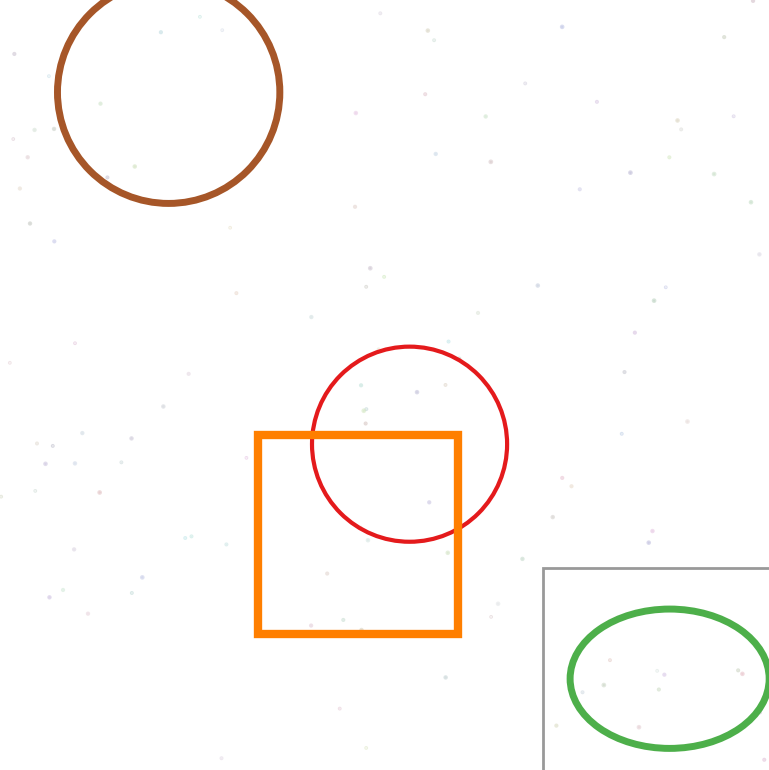[{"shape": "circle", "thickness": 1.5, "radius": 0.63, "center": [0.532, 0.423]}, {"shape": "oval", "thickness": 2.5, "radius": 0.65, "center": [0.87, 0.119]}, {"shape": "square", "thickness": 3, "radius": 0.65, "center": [0.465, 0.306]}, {"shape": "circle", "thickness": 2.5, "radius": 0.72, "center": [0.219, 0.88]}, {"shape": "square", "thickness": 1, "radius": 0.75, "center": [0.854, 0.112]}]